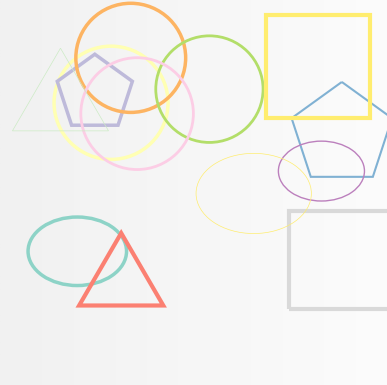[{"shape": "oval", "thickness": 2.5, "radius": 0.64, "center": [0.199, 0.347]}, {"shape": "circle", "thickness": 2.5, "radius": 0.74, "center": [0.287, 0.733]}, {"shape": "pentagon", "thickness": 2.5, "radius": 0.51, "center": [0.245, 0.757]}, {"shape": "triangle", "thickness": 3, "radius": 0.63, "center": [0.313, 0.269]}, {"shape": "pentagon", "thickness": 1.5, "radius": 0.68, "center": [0.882, 0.651]}, {"shape": "circle", "thickness": 2.5, "radius": 0.71, "center": [0.337, 0.85]}, {"shape": "circle", "thickness": 2, "radius": 0.69, "center": [0.54, 0.768]}, {"shape": "circle", "thickness": 2, "radius": 0.73, "center": [0.354, 0.705]}, {"shape": "square", "thickness": 3, "radius": 0.64, "center": [0.874, 0.325]}, {"shape": "oval", "thickness": 1, "radius": 0.56, "center": [0.829, 0.556]}, {"shape": "triangle", "thickness": 0.5, "radius": 0.72, "center": [0.156, 0.732]}, {"shape": "square", "thickness": 3, "radius": 0.67, "center": [0.821, 0.827]}, {"shape": "oval", "thickness": 0.5, "radius": 0.74, "center": [0.655, 0.498]}]